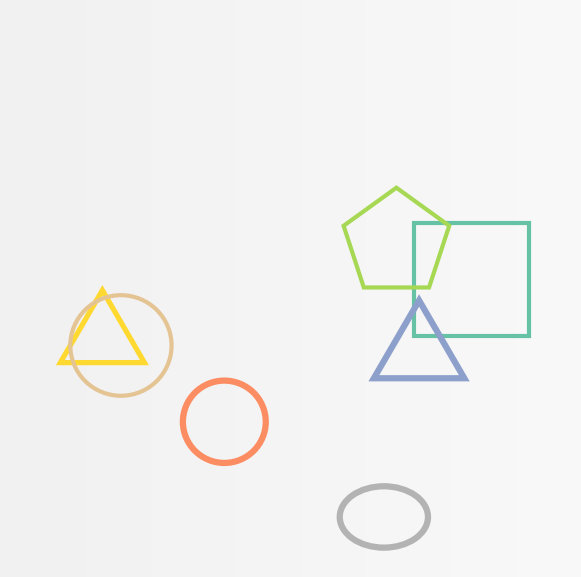[{"shape": "square", "thickness": 2, "radius": 0.49, "center": [0.811, 0.516]}, {"shape": "circle", "thickness": 3, "radius": 0.36, "center": [0.386, 0.269]}, {"shape": "triangle", "thickness": 3, "radius": 0.45, "center": [0.721, 0.389]}, {"shape": "pentagon", "thickness": 2, "radius": 0.48, "center": [0.682, 0.579]}, {"shape": "triangle", "thickness": 2.5, "radius": 0.42, "center": [0.176, 0.413]}, {"shape": "circle", "thickness": 2, "radius": 0.44, "center": [0.208, 0.401]}, {"shape": "oval", "thickness": 3, "radius": 0.38, "center": [0.66, 0.104]}]